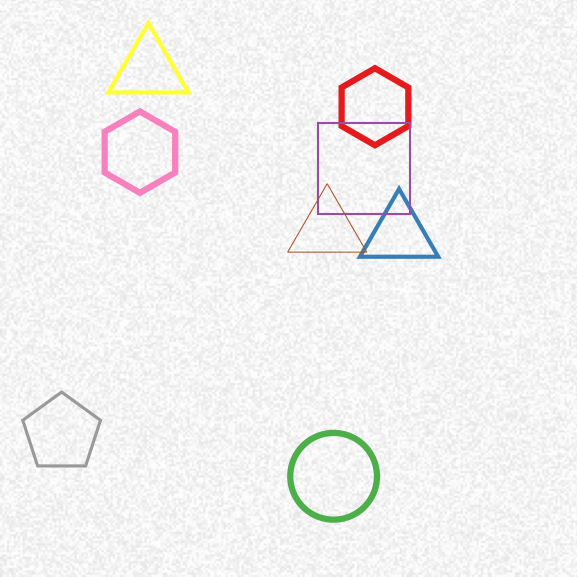[{"shape": "hexagon", "thickness": 3, "radius": 0.33, "center": [0.649, 0.814]}, {"shape": "triangle", "thickness": 2, "radius": 0.39, "center": [0.691, 0.594]}, {"shape": "circle", "thickness": 3, "radius": 0.38, "center": [0.578, 0.174]}, {"shape": "square", "thickness": 1, "radius": 0.4, "center": [0.63, 0.707]}, {"shape": "triangle", "thickness": 2, "radius": 0.4, "center": [0.257, 0.879]}, {"shape": "triangle", "thickness": 0.5, "radius": 0.4, "center": [0.567, 0.602]}, {"shape": "hexagon", "thickness": 3, "radius": 0.35, "center": [0.242, 0.736]}, {"shape": "pentagon", "thickness": 1.5, "radius": 0.35, "center": [0.107, 0.25]}]